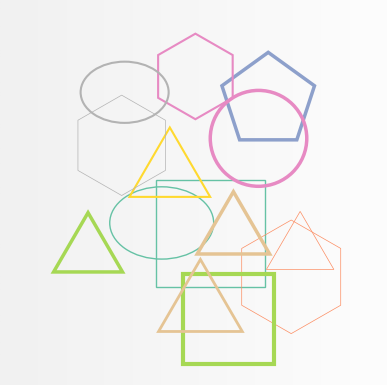[{"shape": "square", "thickness": 1, "radius": 0.7, "center": [0.543, 0.393]}, {"shape": "oval", "thickness": 1, "radius": 0.67, "center": [0.417, 0.421]}, {"shape": "hexagon", "thickness": 0.5, "radius": 0.74, "center": [0.752, 0.281]}, {"shape": "triangle", "thickness": 0.5, "radius": 0.5, "center": [0.775, 0.35]}, {"shape": "pentagon", "thickness": 2.5, "radius": 0.63, "center": [0.692, 0.738]}, {"shape": "hexagon", "thickness": 1.5, "radius": 0.56, "center": [0.504, 0.801]}, {"shape": "circle", "thickness": 2.5, "radius": 0.62, "center": [0.667, 0.641]}, {"shape": "square", "thickness": 3, "radius": 0.59, "center": [0.59, 0.171]}, {"shape": "triangle", "thickness": 2.5, "radius": 0.51, "center": [0.227, 0.345]}, {"shape": "triangle", "thickness": 1.5, "radius": 0.6, "center": [0.438, 0.549]}, {"shape": "triangle", "thickness": 2, "radius": 0.62, "center": [0.517, 0.201]}, {"shape": "triangle", "thickness": 2.5, "radius": 0.54, "center": [0.602, 0.394]}, {"shape": "oval", "thickness": 1.5, "radius": 0.57, "center": [0.322, 0.76]}, {"shape": "hexagon", "thickness": 0.5, "radius": 0.65, "center": [0.314, 0.623]}]